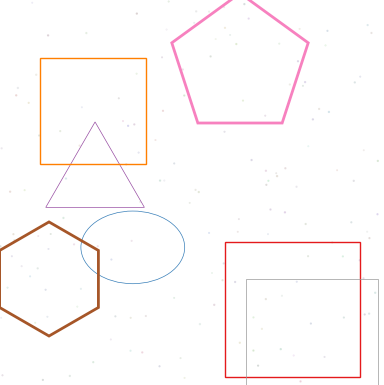[{"shape": "square", "thickness": 1, "radius": 0.88, "center": [0.759, 0.197]}, {"shape": "oval", "thickness": 0.5, "radius": 0.67, "center": [0.345, 0.357]}, {"shape": "triangle", "thickness": 0.5, "radius": 0.74, "center": [0.247, 0.535]}, {"shape": "square", "thickness": 1, "radius": 0.69, "center": [0.242, 0.712]}, {"shape": "hexagon", "thickness": 2, "radius": 0.74, "center": [0.127, 0.275]}, {"shape": "pentagon", "thickness": 2, "radius": 0.93, "center": [0.623, 0.831]}, {"shape": "square", "thickness": 0.5, "radius": 0.86, "center": [0.811, 0.105]}]